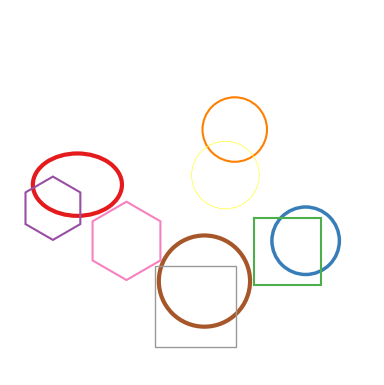[{"shape": "oval", "thickness": 3, "radius": 0.58, "center": [0.201, 0.52]}, {"shape": "circle", "thickness": 2.5, "radius": 0.44, "center": [0.794, 0.375]}, {"shape": "square", "thickness": 1.5, "radius": 0.43, "center": [0.747, 0.346]}, {"shape": "hexagon", "thickness": 1.5, "radius": 0.41, "center": [0.137, 0.459]}, {"shape": "circle", "thickness": 1.5, "radius": 0.42, "center": [0.61, 0.664]}, {"shape": "circle", "thickness": 0.5, "radius": 0.44, "center": [0.586, 0.545]}, {"shape": "circle", "thickness": 3, "radius": 0.59, "center": [0.531, 0.27]}, {"shape": "hexagon", "thickness": 1.5, "radius": 0.51, "center": [0.329, 0.374]}, {"shape": "square", "thickness": 1, "radius": 0.53, "center": [0.509, 0.203]}]